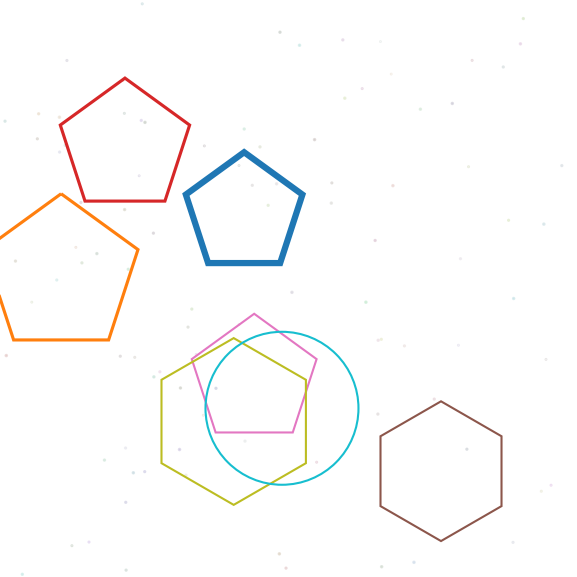[{"shape": "pentagon", "thickness": 3, "radius": 0.53, "center": [0.423, 0.629]}, {"shape": "pentagon", "thickness": 1.5, "radius": 0.7, "center": [0.106, 0.524]}, {"shape": "pentagon", "thickness": 1.5, "radius": 0.59, "center": [0.216, 0.746]}, {"shape": "hexagon", "thickness": 1, "radius": 0.6, "center": [0.764, 0.183]}, {"shape": "pentagon", "thickness": 1, "radius": 0.57, "center": [0.44, 0.342]}, {"shape": "hexagon", "thickness": 1, "radius": 0.72, "center": [0.405, 0.269]}, {"shape": "circle", "thickness": 1, "radius": 0.66, "center": [0.488, 0.292]}]